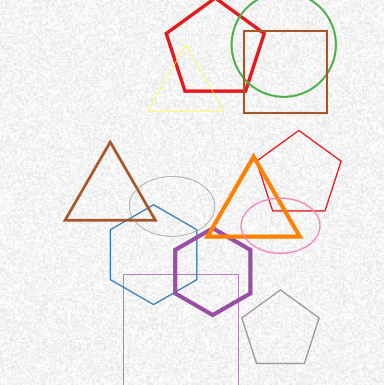[{"shape": "pentagon", "thickness": 2.5, "radius": 0.67, "center": [0.559, 0.871]}, {"shape": "pentagon", "thickness": 1, "radius": 0.58, "center": [0.776, 0.546]}, {"shape": "hexagon", "thickness": 1, "radius": 0.65, "center": [0.399, 0.338]}, {"shape": "circle", "thickness": 1.5, "radius": 0.68, "center": [0.737, 0.884]}, {"shape": "square", "thickness": 0.5, "radius": 0.74, "center": [0.468, 0.14]}, {"shape": "hexagon", "thickness": 3, "radius": 0.56, "center": [0.553, 0.294]}, {"shape": "triangle", "thickness": 3, "radius": 0.69, "center": [0.659, 0.455]}, {"shape": "triangle", "thickness": 0.5, "radius": 0.57, "center": [0.483, 0.769]}, {"shape": "triangle", "thickness": 2, "radius": 0.68, "center": [0.286, 0.496]}, {"shape": "square", "thickness": 1.5, "radius": 0.54, "center": [0.742, 0.812]}, {"shape": "oval", "thickness": 1, "radius": 0.51, "center": [0.729, 0.414]}, {"shape": "pentagon", "thickness": 1, "radius": 0.53, "center": [0.728, 0.141]}, {"shape": "oval", "thickness": 0.5, "radius": 0.56, "center": [0.447, 0.464]}]